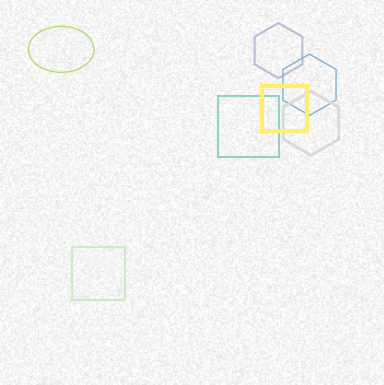[{"shape": "square", "thickness": 1.5, "radius": 0.39, "center": [0.645, 0.671]}, {"shape": "hexagon", "thickness": 1.5, "radius": 0.36, "center": [0.723, 0.869]}, {"shape": "hexagon", "thickness": 1, "radius": 0.4, "center": [0.804, 0.78]}, {"shape": "oval", "thickness": 1, "radius": 0.43, "center": [0.159, 0.872]}, {"shape": "hexagon", "thickness": 2, "radius": 0.42, "center": [0.808, 0.68]}, {"shape": "square", "thickness": 1.5, "radius": 0.35, "center": [0.256, 0.289]}, {"shape": "square", "thickness": 3, "radius": 0.29, "center": [0.74, 0.719]}]